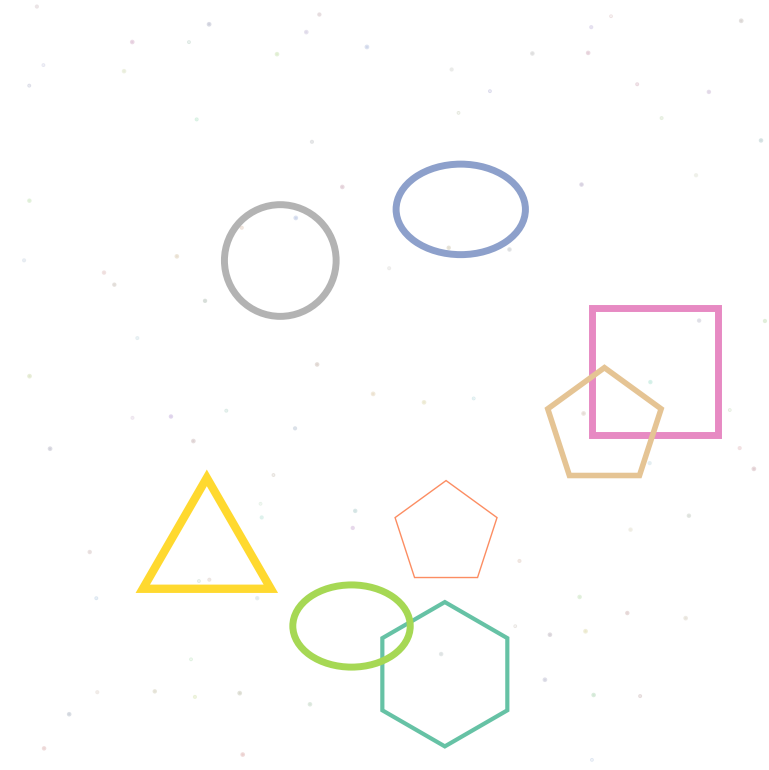[{"shape": "hexagon", "thickness": 1.5, "radius": 0.47, "center": [0.578, 0.124]}, {"shape": "pentagon", "thickness": 0.5, "radius": 0.35, "center": [0.579, 0.306]}, {"shape": "oval", "thickness": 2.5, "radius": 0.42, "center": [0.598, 0.728]}, {"shape": "square", "thickness": 2.5, "radius": 0.41, "center": [0.851, 0.518]}, {"shape": "oval", "thickness": 2.5, "radius": 0.38, "center": [0.457, 0.187]}, {"shape": "triangle", "thickness": 3, "radius": 0.48, "center": [0.269, 0.283]}, {"shape": "pentagon", "thickness": 2, "radius": 0.39, "center": [0.785, 0.445]}, {"shape": "circle", "thickness": 2.5, "radius": 0.36, "center": [0.364, 0.662]}]